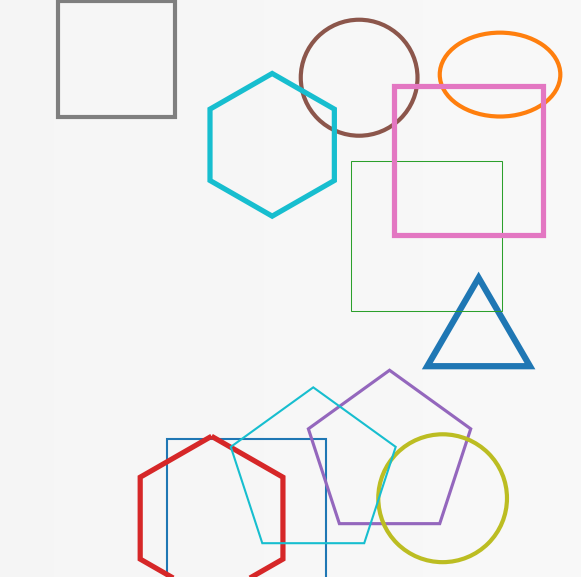[{"shape": "triangle", "thickness": 3, "radius": 0.51, "center": [0.823, 0.416]}, {"shape": "square", "thickness": 1, "radius": 0.68, "center": [0.425, 0.103]}, {"shape": "oval", "thickness": 2, "radius": 0.52, "center": [0.86, 0.87]}, {"shape": "square", "thickness": 0.5, "radius": 0.65, "center": [0.734, 0.59]}, {"shape": "hexagon", "thickness": 2.5, "radius": 0.71, "center": [0.364, 0.102]}, {"shape": "pentagon", "thickness": 1.5, "radius": 0.73, "center": [0.67, 0.211]}, {"shape": "circle", "thickness": 2, "radius": 0.5, "center": [0.618, 0.865]}, {"shape": "square", "thickness": 2.5, "radius": 0.64, "center": [0.806, 0.721]}, {"shape": "square", "thickness": 2, "radius": 0.5, "center": [0.2, 0.896]}, {"shape": "circle", "thickness": 2, "radius": 0.55, "center": [0.762, 0.136]}, {"shape": "hexagon", "thickness": 2.5, "radius": 0.62, "center": [0.468, 0.748]}, {"shape": "pentagon", "thickness": 1, "radius": 0.75, "center": [0.539, 0.179]}]